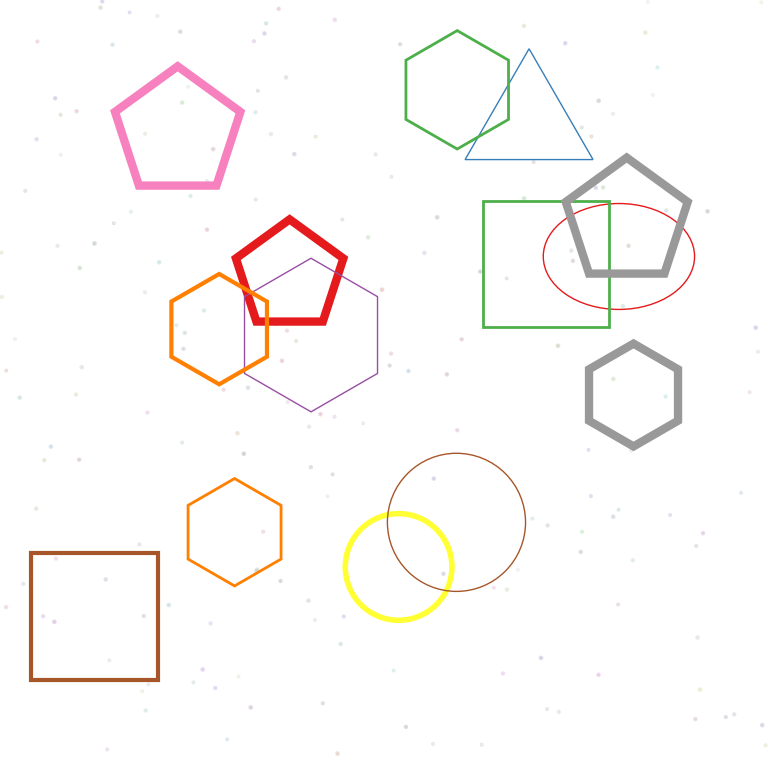[{"shape": "oval", "thickness": 0.5, "radius": 0.49, "center": [0.804, 0.667]}, {"shape": "pentagon", "thickness": 3, "radius": 0.37, "center": [0.376, 0.642]}, {"shape": "triangle", "thickness": 0.5, "radius": 0.48, "center": [0.687, 0.841]}, {"shape": "square", "thickness": 1, "radius": 0.41, "center": [0.709, 0.657]}, {"shape": "hexagon", "thickness": 1, "radius": 0.38, "center": [0.594, 0.883]}, {"shape": "hexagon", "thickness": 0.5, "radius": 0.5, "center": [0.404, 0.565]}, {"shape": "hexagon", "thickness": 1, "radius": 0.35, "center": [0.305, 0.309]}, {"shape": "hexagon", "thickness": 1.5, "radius": 0.36, "center": [0.285, 0.573]}, {"shape": "circle", "thickness": 2, "radius": 0.35, "center": [0.518, 0.264]}, {"shape": "square", "thickness": 1.5, "radius": 0.41, "center": [0.123, 0.2]}, {"shape": "circle", "thickness": 0.5, "radius": 0.45, "center": [0.593, 0.322]}, {"shape": "pentagon", "thickness": 3, "radius": 0.43, "center": [0.231, 0.828]}, {"shape": "hexagon", "thickness": 3, "radius": 0.33, "center": [0.823, 0.487]}, {"shape": "pentagon", "thickness": 3, "radius": 0.42, "center": [0.814, 0.712]}]